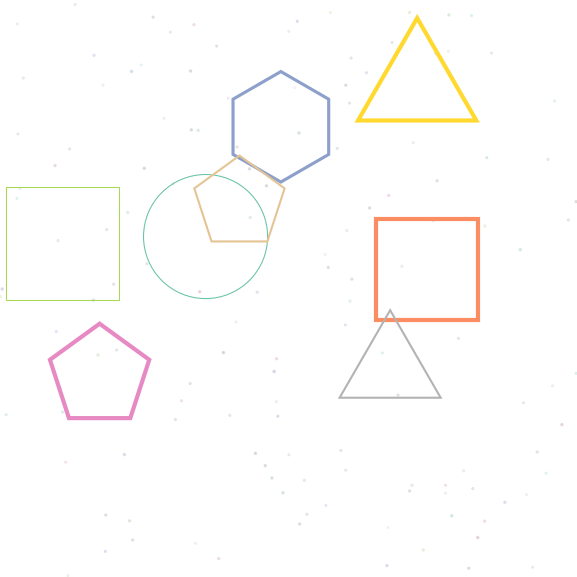[{"shape": "circle", "thickness": 0.5, "radius": 0.54, "center": [0.356, 0.59]}, {"shape": "square", "thickness": 2, "radius": 0.44, "center": [0.739, 0.532]}, {"shape": "hexagon", "thickness": 1.5, "radius": 0.48, "center": [0.486, 0.78]}, {"shape": "pentagon", "thickness": 2, "radius": 0.45, "center": [0.172, 0.348]}, {"shape": "square", "thickness": 0.5, "radius": 0.49, "center": [0.108, 0.577]}, {"shape": "triangle", "thickness": 2, "radius": 0.59, "center": [0.722, 0.85]}, {"shape": "pentagon", "thickness": 1, "radius": 0.41, "center": [0.415, 0.648]}, {"shape": "triangle", "thickness": 1, "radius": 0.51, "center": [0.676, 0.361]}]